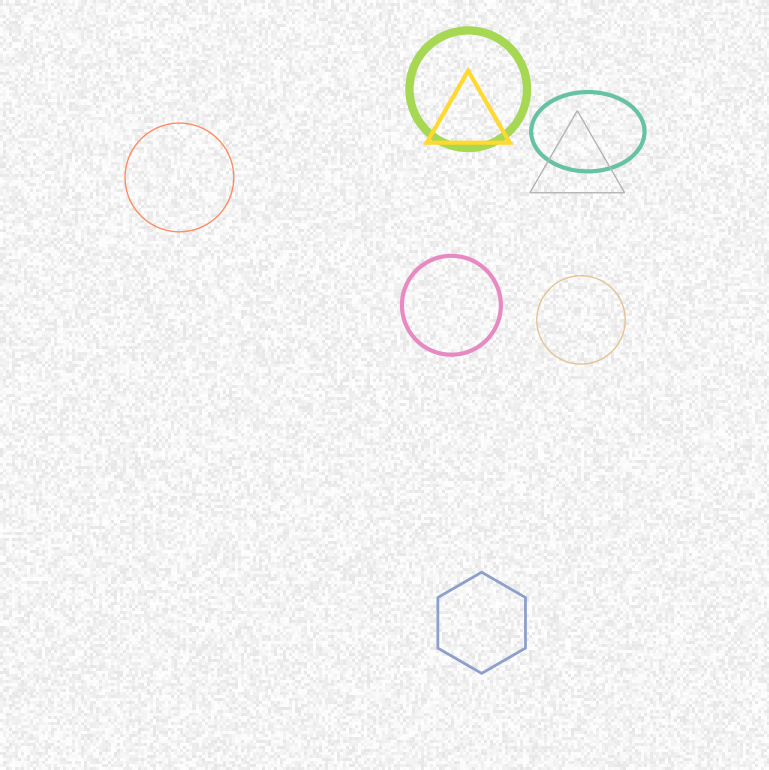[{"shape": "oval", "thickness": 1.5, "radius": 0.37, "center": [0.763, 0.829]}, {"shape": "circle", "thickness": 0.5, "radius": 0.35, "center": [0.233, 0.77]}, {"shape": "hexagon", "thickness": 1, "radius": 0.33, "center": [0.626, 0.191]}, {"shape": "circle", "thickness": 1.5, "radius": 0.32, "center": [0.586, 0.604]}, {"shape": "circle", "thickness": 3, "radius": 0.38, "center": [0.608, 0.884]}, {"shape": "triangle", "thickness": 1.5, "radius": 0.31, "center": [0.608, 0.846]}, {"shape": "circle", "thickness": 0.5, "radius": 0.29, "center": [0.755, 0.585]}, {"shape": "triangle", "thickness": 0.5, "radius": 0.36, "center": [0.75, 0.785]}]